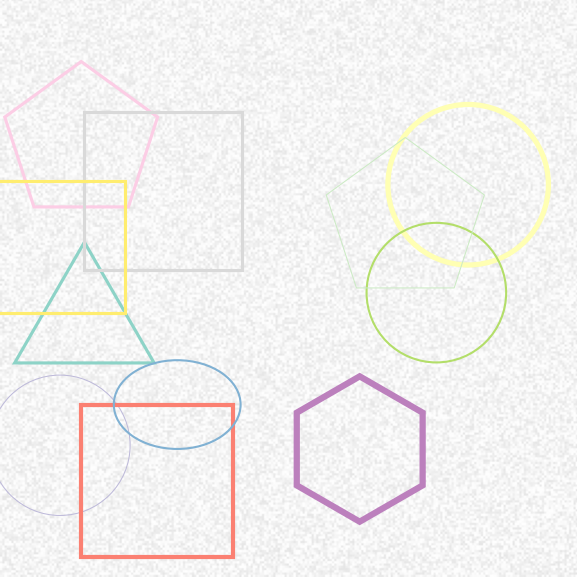[{"shape": "triangle", "thickness": 1.5, "radius": 0.7, "center": [0.146, 0.44]}, {"shape": "circle", "thickness": 2.5, "radius": 0.69, "center": [0.811, 0.679]}, {"shape": "circle", "thickness": 0.5, "radius": 0.61, "center": [0.104, 0.228]}, {"shape": "square", "thickness": 2, "radius": 0.66, "center": [0.272, 0.166]}, {"shape": "oval", "thickness": 1, "radius": 0.55, "center": [0.307, 0.299]}, {"shape": "circle", "thickness": 1, "radius": 0.6, "center": [0.756, 0.492]}, {"shape": "pentagon", "thickness": 1.5, "radius": 0.7, "center": [0.141, 0.753]}, {"shape": "square", "thickness": 1.5, "radius": 0.68, "center": [0.282, 0.669]}, {"shape": "hexagon", "thickness": 3, "radius": 0.63, "center": [0.623, 0.222]}, {"shape": "pentagon", "thickness": 0.5, "radius": 0.72, "center": [0.702, 0.617]}, {"shape": "square", "thickness": 1.5, "radius": 0.57, "center": [0.102, 0.571]}]